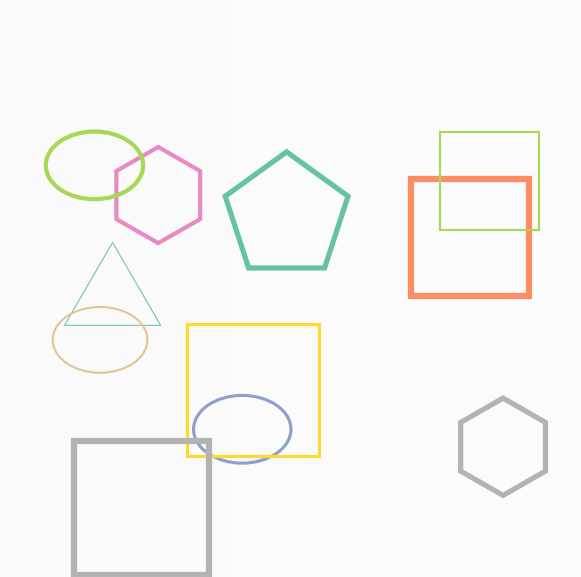[{"shape": "triangle", "thickness": 0.5, "radius": 0.48, "center": [0.194, 0.484]}, {"shape": "pentagon", "thickness": 2.5, "radius": 0.56, "center": [0.493, 0.625]}, {"shape": "square", "thickness": 3, "radius": 0.51, "center": [0.808, 0.588]}, {"shape": "oval", "thickness": 1.5, "radius": 0.42, "center": [0.417, 0.256]}, {"shape": "hexagon", "thickness": 2, "radius": 0.42, "center": [0.272, 0.661]}, {"shape": "oval", "thickness": 2, "radius": 0.42, "center": [0.163, 0.713]}, {"shape": "square", "thickness": 1, "radius": 0.42, "center": [0.842, 0.686]}, {"shape": "square", "thickness": 1.5, "radius": 0.57, "center": [0.435, 0.324]}, {"shape": "oval", "thickness": 1, "radius": 0.41, "center": [0.172, 0.411]}, {"shape": "square", "thickness": 3, "radius": 0.58, "center": [0.244, 0.119]}, {"shape": "hexagon", "thickness": 2.5, "radius": 0.42, "center": [0.865, 0.226]}]